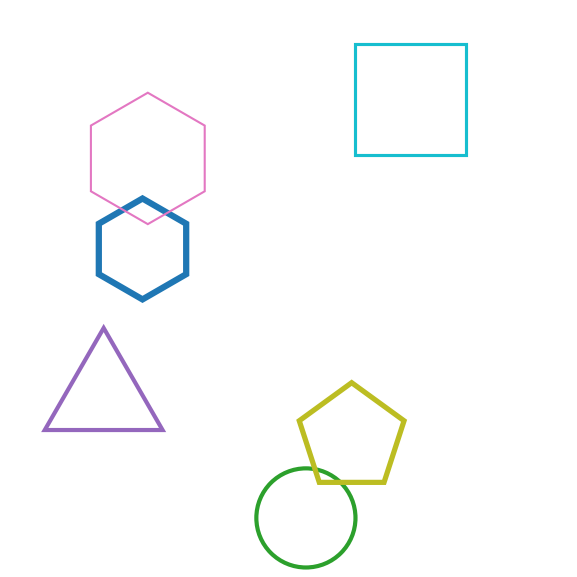[{"shape": "hexagon", "thickness": 3, "radius": 0.44, "center": [0.247, 0.568]}, {"shape": "circle", "thickness": 2, "radius": 0.43, "center": [0.53, 0.102]}, {"shape": "triangle", "thickness": 2, "radius": 0.59, "center": [0.18, 0.313]}, {"shape": "hexagon", "thickness": 1, "radius": 0.57, "center": [0.256, 0.725]}, {"shape": "pentagon", "thickness": 2.5, "radius": 0.48, "center": [0.609, 0.241]}, {"shape": "square", "thickness": 1.5, "radius": 0.48, "center": [0.711, 0.827]}]